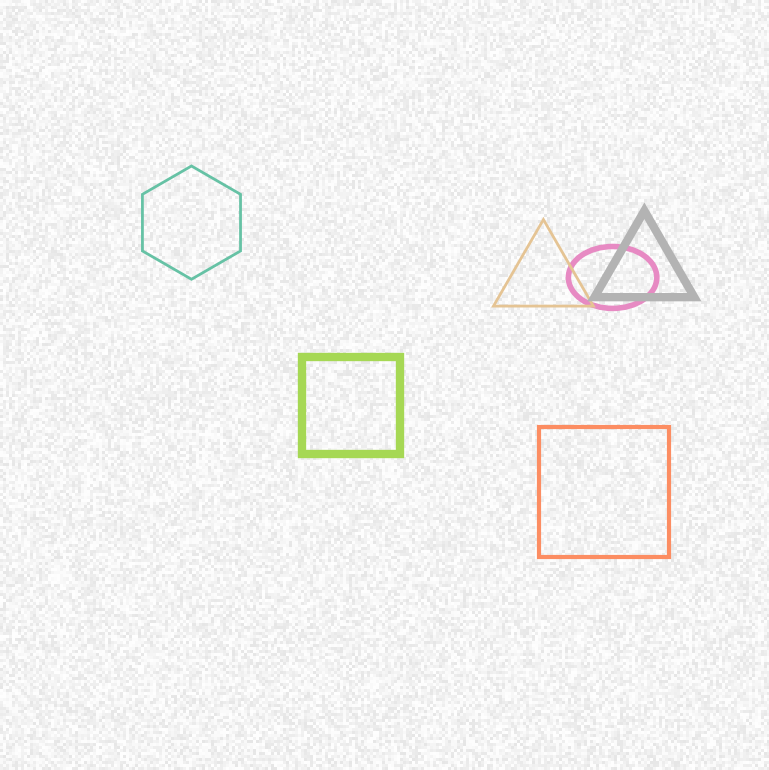[{"shape": "hexagon", "thickness": 1, "radius": 0.37, "center": [0.249, 0.711]}, {"shape": "square", "thickness": 1.5, "radius": 0.42, "center": [0.784, 0.361]}, {"shape": "oval", "thickness": 2, "radius": 0.29, "center": [0.796, 0.64]}, {"shape": "square", "thickness": 3, "radius": 0.32, "center": [0.456, 0.473]}, {"shape": "triangle", "thickness": 1, "radius": 0.37, "center": [0.706, 0.64]}, {"shape": "triangle", "thickness": 3, "radius": 0.37, "center": [0.837, 0.651]}]